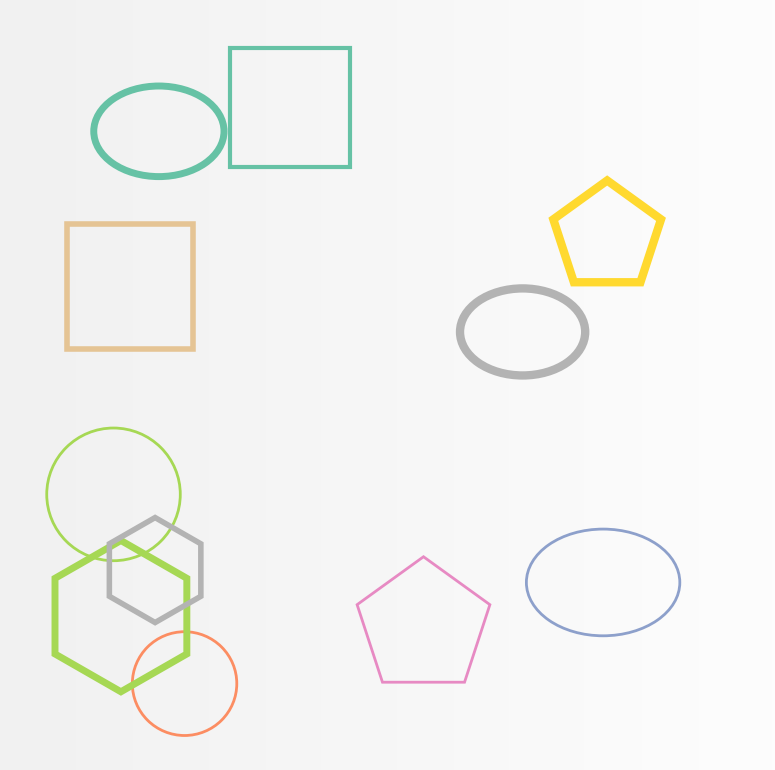[{"shape": "oval", "thickness": 2.5, "radius": 0.42, "center": [0.205, 0.829]}, {"shape": "square", "thickness": 1.5, "radius": 0.39, "center": [0.374, 0.86]}, {"shape": "circle", "thickness": 1, "radius": 0.34, "center": [0.238, 0.112]}, {"shape": "oval", "thickness": 1, "radius": 0.49, "center": [0.778, 0.244]}, {"shape": "pentagon", "thickness": 1, "radius": 0.45, "center": [0.546, 0.187]}, {"shape": "circle", "thickness": 1, "radius": 0.43, "center": [0.146, 0.358]}, {"shape": "hexagon", "thickness": 2.5, "radius": 0.49, "center": [0.156, 0.2]}, {"shape": "pentagon", "thickness": 3, "radius": 0.37, "center": [0.783, 0.693]}, {"shape": "square", "thickness": 2, "radius": 0.41, "center": [0.167, 0.628]}, {"shape": "hexagon", "thickness": 2, "radius": 0.34, "center": [0.2, 0.26]}, {"shape": "oval", "thickness": 3, "radius": 0.4, "center": [0.674, 0.569]}]